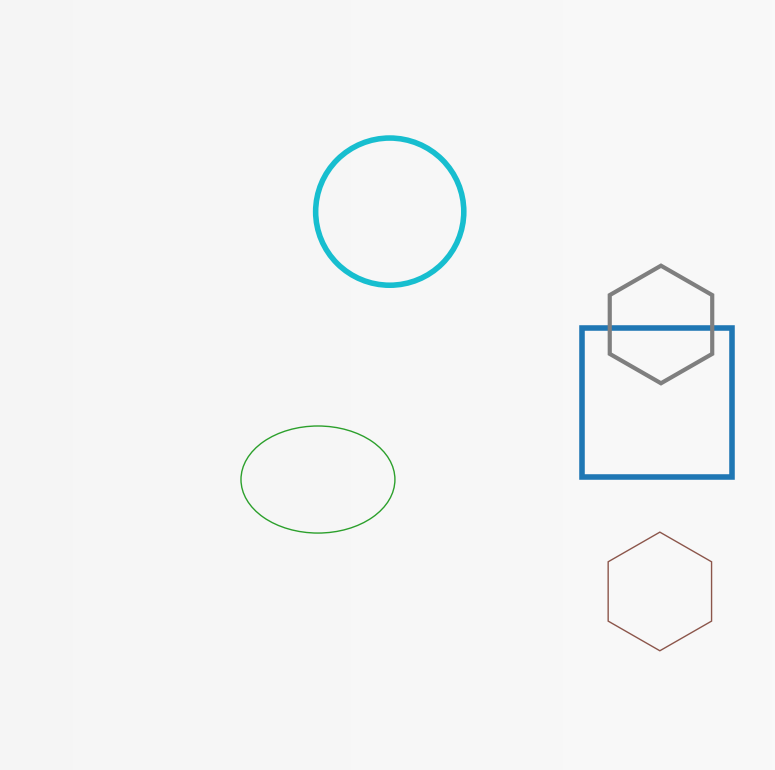[{"shape": "square", "thickness": 2, "radius": 0.48, "center": [0.848, 0.477]}, {"shape": "oval", "thickness": 0.5, "radius": 0.5, "center": [0.41, 0.377]}, {"shape": "hexagon", "thickness": 0.5, "radius": 0.39, "center": [0.851, 0.232]}, {"shape": "hexagon", "thickness": 1.5, "radius": 0.38, "center": [0.853, 0.579]}, {"shape": "circle", "thickness": 2, "radius": 0.48, "center": [0.503, 0.725]}]